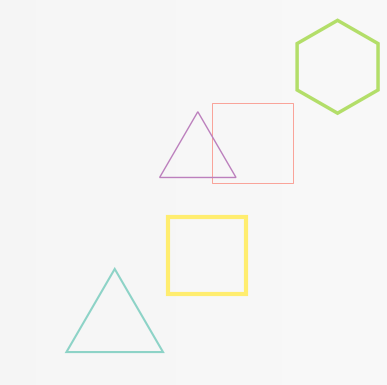[{"shape": "triangle", "thickness": 1.5, "radius": 0.72, "center": [0.296, 0.158]}, {"shape": "square", "thickness": 0.5, "radius": 0.52, "center": [0.652, 0.628]}, {"shape": "hexagon", "thickness": 2.5, "radius": 0.6, "center": [0.871, 0.827]}, {"shape": "triangle", "thickness": 1, "radius": 0.57, "center": [0.51, 0.596]}, {"shape": "square", "thickness": 3, "radius": 0.5, "center": [0.535, 0.337]}]